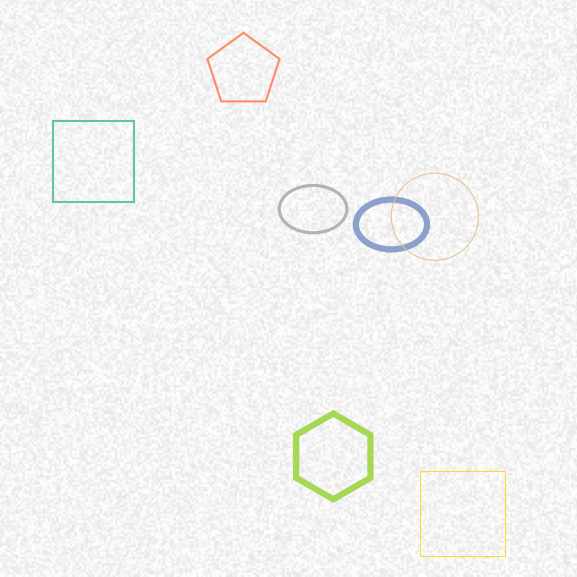[{"shape": "square", "thickness": 1, "radius": 0.35, "center": [0.162, 0.719]}, {"shape": "pentagon", "thickness": 1, "radius": 0.33, "center": [0.422, 0.877]}, {"shape": "oval", "thickness": 3, "radius": 0.31, "center": [0.678, 0.61]}, {"shape": "hexagon", "thickness": 3, "radius": 0.37, "center": [0.577, 0.209]}, {"shape": "square", "thickness": 0.5, "radius": 0.37, "center": [0.801, 0.11]}, {"shape": "circle", "thickness": 0.5, "radius": 0.38, "center": [0.753, 0.624]}, {"shape": "oval", "thickness": 1.5, "radius": 0.29, "center": [0.542, 0.637]}]